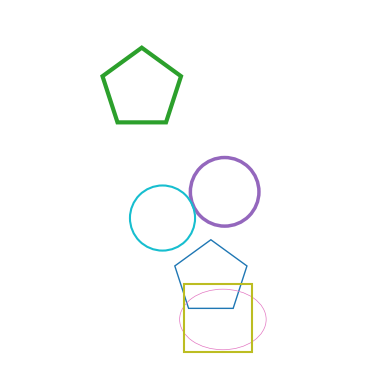[{"shape": "pentagon", "thickness": 1, "radius": 0.49, "center": [0.548, 0.279]}, {"shape": "pentagon", "thickness": 3, "radius": 0.54, "center": [0.368, 0.769]}, {"shape": "circle", "thickness": 2.5, "radius": 0.45, "center": [0.584, 0.502]}, {"shape": "oval", "thickness": 0.5, "radius": 0.56, "center": [0.579, 0.17]}, {"shape": "square", "thickness": 1.5, "radius": 0.44, "center": [0.567, 0.174]}, {"shape": "circle", "thickness": 1.5, "radius": 0.42, "center": [0.422, 0.434]}]